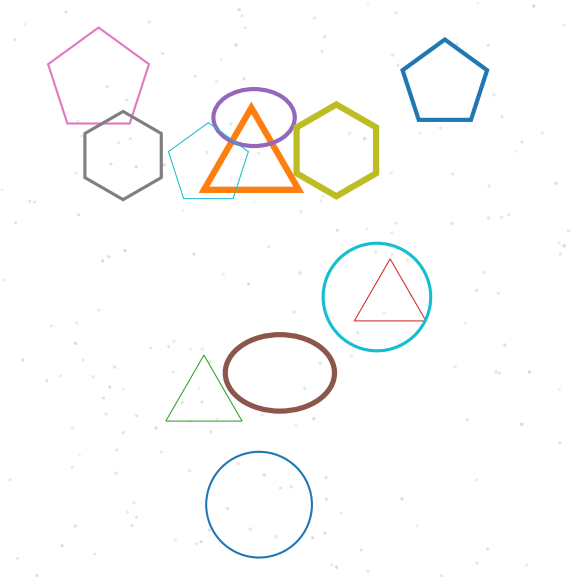[{"shape": "circle", "thickness": 1, "radius": 0.46, "center": [0.449, 0.125]}, {"shape": "pentagon", "thickness": 2, "radius": 0.38, "center": [0.77, 0.854]}, {"shape": "triangle", "thickness": 3, "radius": 0.47, "center": [0.435, 0.718]}, {"shape": "triangle", "thickness": 0.5, "radius": 0.38, "center": [0.353, 0.308]}, {"shape": "triangle", "thickness": 0.5, "radius": 0.36, "center": [0.676, 0.479]}, {"shape": "oval", "thickness": 2, "radius": 0.35, "center": [0.44, 0.796]}, {"shape": "oval", "thickness": 2.5, "radius": 0.47, "center": [0.485, 0.353]}, {"shape": "pentagon", "thickness": 1, "radius": 0.46, "center": [0.171, 0.86]}, {"shape": "hexagon", "thickness": 1.5, "radius": 0.38, "center": [0.213, 0.73]}, {"shape": "hexagon", "thickness": 3, "radius": 0.4, "center": [0.582, 0.739]}, {"shape": "pentagon", "thickness": 0.5, "radius": 0.36, "center": [0.361, 0.714]}, {"shape": "circle", "thickness": 1.5, "radius": 0.47, "center": [0.653, 0.485]}]